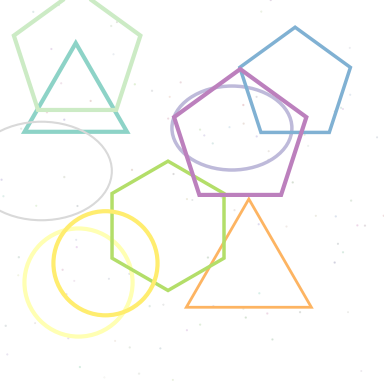[{"shape": "triangle", "thickness": 3, "radius": 0.77, "center": [0.197, 0.734]}, {"shape": "circle", "thickness": 3, "radius": 0.7, "center": [0.204, 0.266]}, {"shape": "oval", "thickness": 2.5, "radius": 0.78, "center": [0.602, 0.667]}, {"shape": "pentagon", "thickness": 2.5, "radius": 0.76, "center": [0.767, 0.778]}, {"shape": "triangle", "thickness": 2, "radius": 0.94, "center": [0.646, 0.296]}, {"shape": "hexagon", "thickness": 2.5, "radius": 0.84, "center": [0.436, 0.413]}, {"shape": "oval", "thickness": 1.5, "radius": 0.91, "center": [0.108, 0.556]}, {"shape": "pentagon", "thickness": 3, "radius": 0.9, "center": [0.624, 0.64]}, {"shape": "pentagon", "thickness": 3, "radius": 0.86, "center": [0.2, 0.854]}, {"shape": "circle", "thickness": 3, "radius": 0.68, "center": [0.274, 0.316]}]